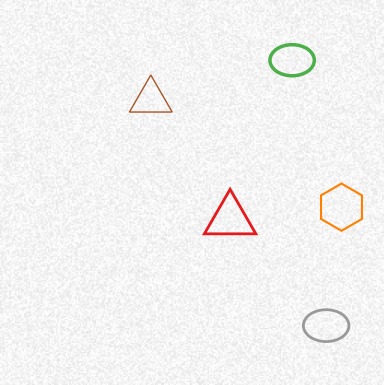[{"shape": "triangle", "thickness": 2, "radius": 0.39, "center": [0.598, 0.431]}, {"shape": "oval", "thickness": 2.5, "radius": 0.29, "center": [0.759, 0.844]}, {"shape": "hexagon", "thickness": 1.5, "radius": 0.31, "center": [0.887, 0.462]}, {"shape": "triangle", "thickness": 1, "radius": 0.32, "center": [0.392, 0.741]}, {"shape": "oval", "thickness": 2, "radius": 0.3, "center": [0.847, 0.154]}]